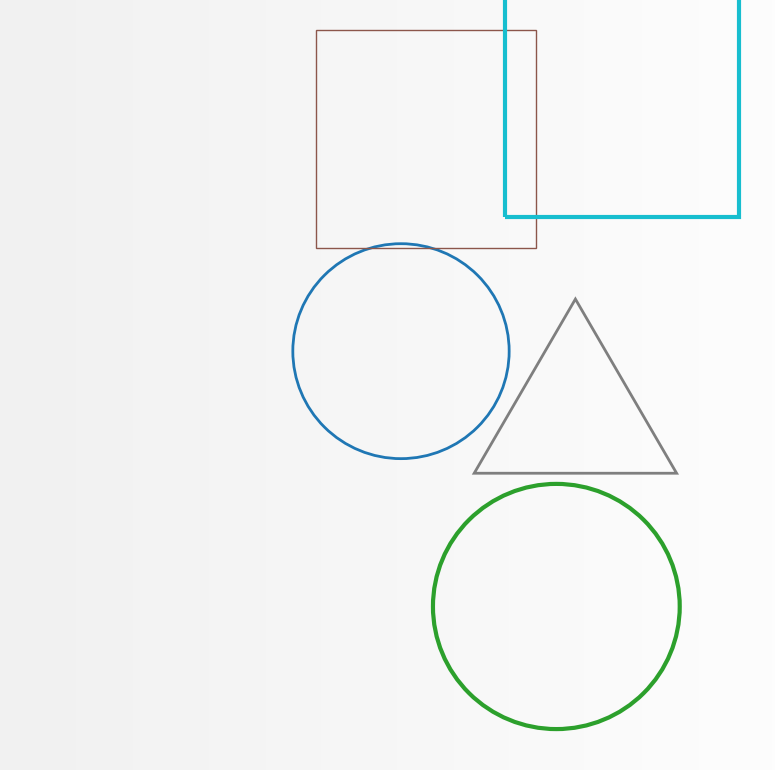[{"shape": "circle", "thickness": 1, "radius": 0.7, "center": [0.517, 0.544]}, {"shape": "circle", "thickness": 1.5, "radius": 0.8, "center": [0.718, 0.212]}, {"shape": "square", "thickness": 0.5, "radius": 0.71, "center": [0.55, 0.819]}, {"shape": "triangle", "thickness": 1, "radius": 0.75, "center": [0.742, 0.461]}, {"shape": "square", "thickness": 1.5, "radius": 0.76, "center": [0.802, 0.87]}]